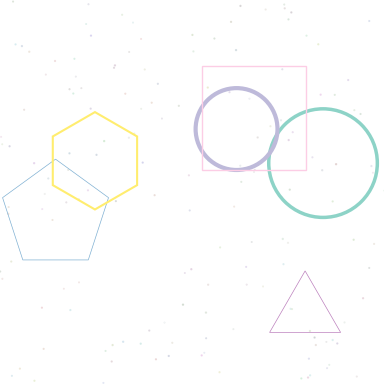[{"shape": "circle", "thickness": 2.5, "radius": 0.71, "center": [0.839, 0.576]}, {"shape": "circle", "thickness": 3, "radius": 0.53, "center": [0.614, 0.665]}, {"shape": "pentagon", "thickness": 0.5, "radius": 0.72, "center": [0.144, 0.442]}, {"shape": "square", "thickness": 1, "radius": 0.68, "center": [0.659, 0.693]}, {"shape": "triangle", "thickness": 0.5, "radius": 0.53, "center": [0.792, 0.19]}, {"shape": "hexagon", "thickness": 1.5, "radius": 0.63, "center": [0.247, 0.582]}]